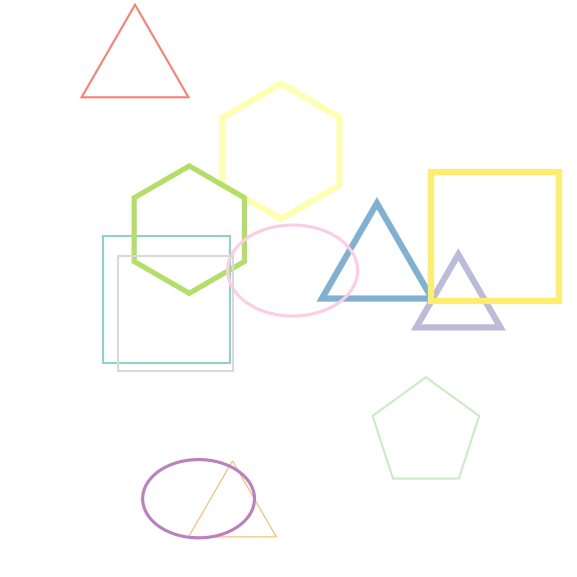[{"shape": "square", "thickness": 1, "radius": 0.55, "center": [0.289, 0.48]}, {"shape": "hexagon", "thickness": 3, "radius": 0.59, "center": [0.487, 0.737]}, {"shape": "triangle", "thickness": 3, "radius": 0.42, "center": [0.794, 0.474]}, {"shape": "triangle", "thickness": 1, "radius": 0.53, "center": [0.234, 0.884]}, {"shape": "triangle", "thickness": 3, "radius": 0.55, "center": [0.653, 0.537]}, {"shape": "triangle", "thickness": 0.5, "radius": 0.44, "center": [0.403, 0.113]}, {"shape": "hexagon", "thickness": 2.5, "radius": 0.55, "center": [0.328, 0.602]}, {"shape": "oval", "thickness": 1.5, "radius": 0.56, "center": [0.507, 0.531]}, {"shape": "square", "thickness": 1, "radius": 0.5, "center": [0.304, 0.457]}, {"shape": "oval", "thickness": 1.5, "radius": 0.48, "center": [0.344, 0.136]}, {"shape": "pentagon", "thickness": 1, "radius": 0.49, "center": [0.738, 0.249]}, {"shape": "square", "thickness": 3, "radius": 0.56, "center": [0.857, 0.59]}]